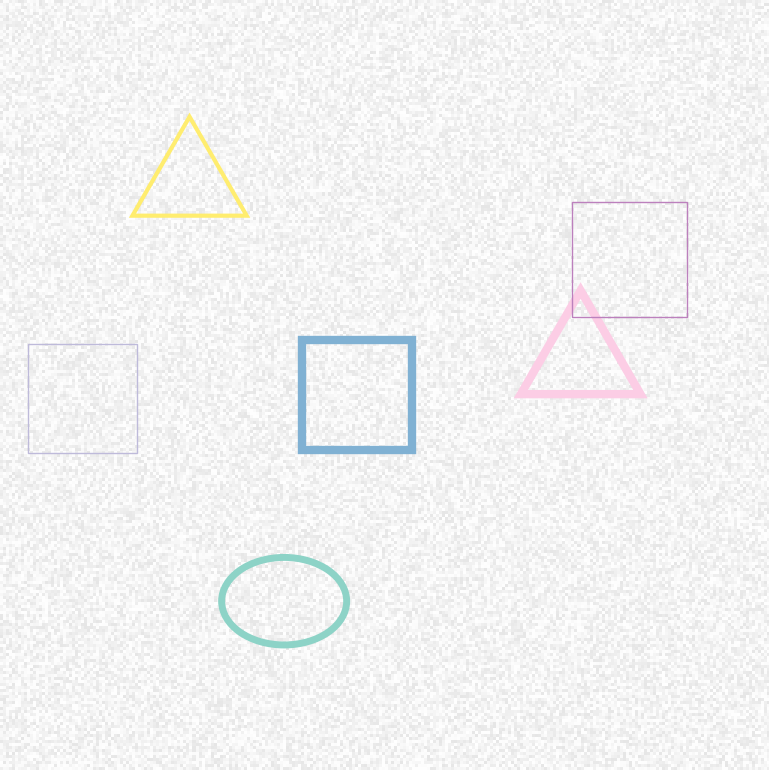[{"shape": "oval", "thickness": 2.5, "radius": 0.41, "center": [0.369, 0.219]}, {"shape": "square", "thickness": 0.5, "radius": 0.35, "center": [0.107, 0.483]}, {"shape": "square", "thickness": 3, "radius": 0.36, "center": [0.463, 0.488]}, {"shape": "triangle", "thickness": 3, "radius": 0.45, "center": [0.754, 0.533]}, {"shape": "square", "thickness": 0.5, "radius": 0.37, "center": [0.818, 0.663]}, {"shape": "triangle", "thickness": 1.5, "radius": 0.43, "center": [0.246, 0.763]}]